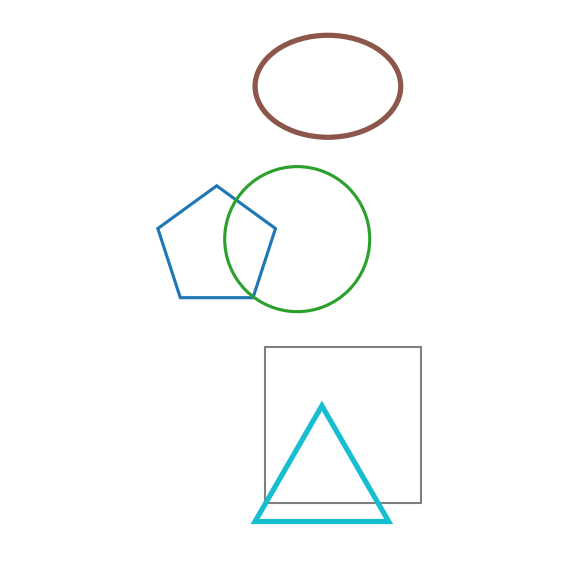[{"shape": "pentagon", "thickness": 1.5, "radius": 0.54, "center": [0.375, 0.57]}, {"shape": "circle", "thickness": 1.5, "radius": 0.63, "center": [0.515, 0.585]}, {"shape": "oval", "thickness": 2.5, "radius": 0.63, "center": [0.568, 0.85]}, {"shape": "square", "thickness": 1, "radius": 0.68, "center": [0.595, 0.263]}, {"shape": "triangle", "thickness": 2.5, "radius": 0.67, "center": [0.557, 0.163]}]